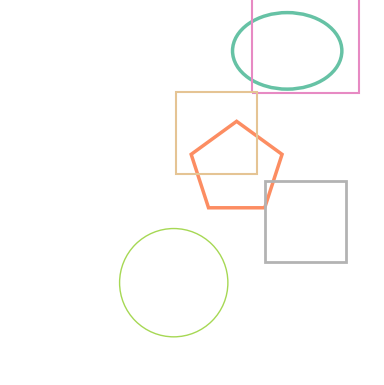[{"shape": "oval", "thickness": 2.5, "radius": 0.71, "center": [0.746, 0.868]}, {"shape": "pentagon", "thickness": 2.5, "radius": 0.62, "center": [0.615, 0.561]}, {"shape": "square", "thickness": 1.5, "radius": 0.69, "center": [0.794, 0.897]}, {"shape": "circle", "thickness": 1, "radius": 0.7, "center": [0.451, 0.266]}, {"shape": "square", "thickness": 1.5, "radius": 0.53, "center": [0.563, 0.655]}, {"shape": "square", "thickness": 2, "radius": 0.53, "center": [0.794, 0.425]}]